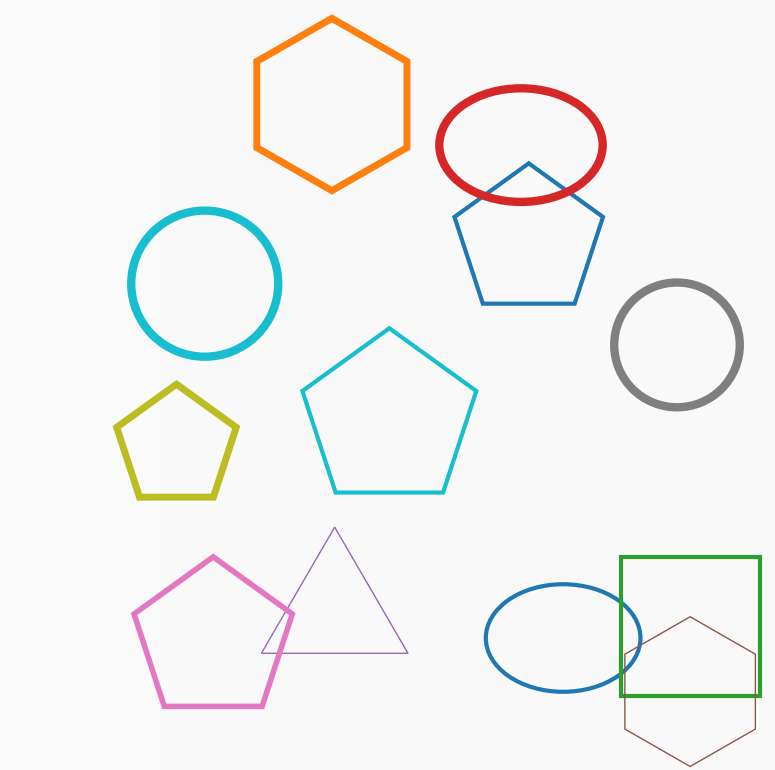[{"shape": "pentagon", "thickness": 1.5, "radius": 0.5, "center": [0.682, 0.687]}, {"shape": "oval", "thickness": 1.5, "radius": 0.5, "center": [0.727, 0.171]}, {"shape": "hexagon", "thickness": 2.5, "radius": 0.56, "center": [0.428, 0.864]}, {"shape": "square", "thickness": 1.5, "radius": 0.45, "center": [0.891, 0.186]}, {"shape": "oval", "thickness": 3, "radius": 0.53, "center": [0.672, 0.812]}, {"shape": "triangle", "thickness": 0.5, "radius": 0.55, "center": [0.432, 0.206]}, {"shape": "hexagon", "thickness": 0.5, "radius": 0.49, "center": [0.89, 0.102]}, {"shape": "pentagon", "thickness": 2, "radius": 0.54, "center": [0.275, 0.169]}, {"shape": "circle", "thickness": 3, "radius": 0.41, "center": [0.874, 0.552]}, {"shape": "pentagon", "thickness": 2.5, "radius": 0.41, "center": [0.228, 0.42]}, {"shape": "circle", "thickness": 3, "radius": 0.47, "center": [0.264, 0.632]}, {"shape": "pentagon", "thickness": 1.5, "radius": 0.59, "center": [0.502, 0.456]}]